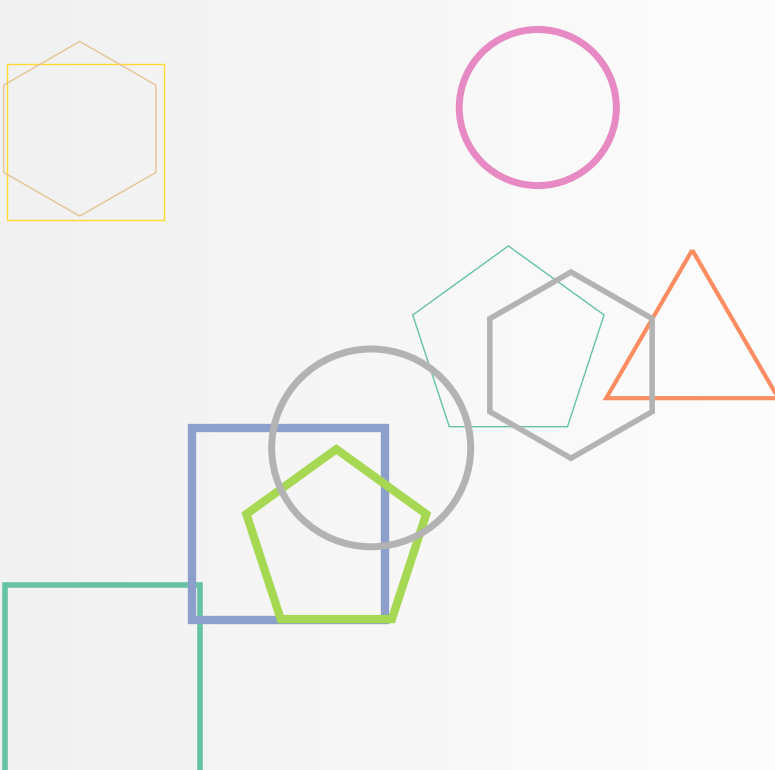[{"shape": "pentagon", "thickness": 0.5, "radius": 0.65, "center": [0.656, 0.551]}, {"shape": "square", "thickness": 2, "radius": 0.63, "center": [0.132, 0.115]}, {"shape": "triangle", "thickness": 1.5, "radius": 0.64, "center": [0.893, 0.547]}, {"shape": "square", "thickness": 3, "radius": 0.62, "center": [0.373, 0.319]}, {"shape": "circle", "thickness": 2.5, "radius": 0.51, "center": [0.694, 0.86]}, {"shape": "pentagon", "thickness": 3, "radius": 0.61, "center": [0.434, 0.295]}, {"shape": "square", "thickness": 0.5, "radius": 0.5, "center": [0.11, 0.815]}, {"shape": "hexagon", "thickness": 0.5, "radius": 0.57, "center": [0.103, 0.833]}, {"shape": "circle", "thickness": 2.5, "radius": 0.64, "center": [0.479, 0.418]}, {"shape": "hexagon", "thickness": 2, "radius": 0.6, "center": [0.737, 0.526]}]